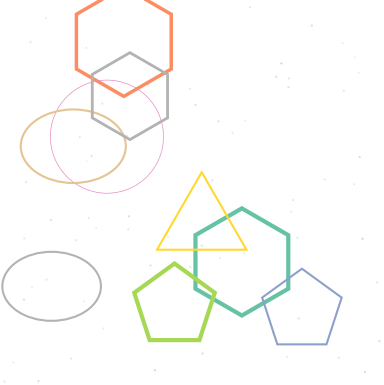[{"shape": "hexagon", "thickness": 3, "radius": 0.7, "center": [0.628, 0.32]}, {"shape": "hexagon", "thickness": 2.5, "radius": 0.71, "center": [0.322, 0.892]}, {"shape": "pentagon", "thickness": 1.5, "radius": 0.54, "center": [0.784, 0.193]}, {"shape": "circle", "thickness": 0.5, "radius": 0.73, "center": [0.278, 0.645]}, {"shape": "pentagon", "thickness": 3, "radius": 0.55, "center": [0.453, 0.206]}, {"shape": "triangle", "thickness": 1.5, "radius": 0.67, "center": [0.524, 0.418]}, {"shape": "oval", "thickness": 1.5, "radius": 0.68, "center": [0.19, 0.62]}, {"shape": "hexagon", "thickness": 2, "radius": 0.56, "center": [0.337, 0.75]}, {"shape": "oval", "thickness": 1.5, "radius": 0.64, "center": [0.134, 0.256]}]